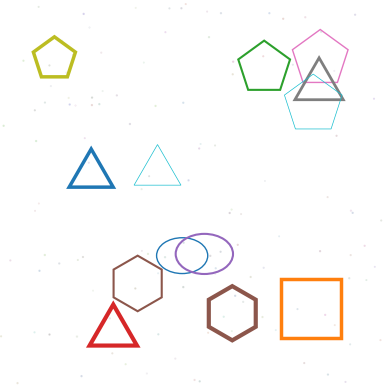[{"shape": "oval", "thickness": 1, "radius": 0.33, "center": [0.473, 0.336]}, {"shape": "triangle", "thickness": 2.5, "radius": 0.33, "center": [0.237, 0.547]}, {"shape": "square", "thickness": 2.5, "radius": 0.39, "center": [0.807, 0.198]}, {"shape": "pentagon", "thickness": 1.5, "radius": 0.35, "center": [0.686, 0.824]}, {"shape": "triangle", "thickness": 3, "radius": 0.36, "center": [0.294, 0.138]}, {"shape": "oval", "thickness": 1.5, "radius": 0.37, "center": [0.531, 0.34]}, {"shape": "hexagon", "thickness": 3, "radius": 0.35, "center": [0.603, 0.186]}, {"shape": "hexagon", "thickness": 1.5, "radius": 0.36, "center": [0.358, 0.264]}, {"shape": "pentagon", "thickness": 1, "radius": 0.38, "center": [0.832, 0.847]}, {"shape": "triangle", "thickness": 2, "radius": 0.36, "center": [0.829, 0.777]}, {"shape": "pentagon", "thickness": 2.5, "radius": 0.29, "center": [0.141, 0.847]}, {"shape": "triangle", "thickness": 0.5, "radius": 0.35, "center": [0.409, 0.554]}, {"shape": "pentagon", "thickness": 0.5, "radius": 0.39, "center": [0.814, 0.729]}]